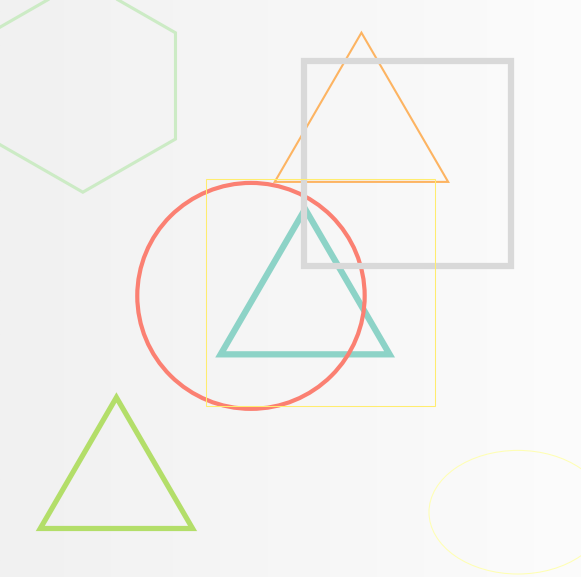[{"shape": "triangle", "thickness": 3, "radius": 0.84, "center": [0.525, 0.469]}, {"shape": "oval", "thickness": 0.5, "radius": 0.76, "center": [0.891, 0.112]}, {"shape": "circle", "thickness": 2, "radius": 0.98, "center": [0.432, 0.487]}, {"shape": "triangle", "thickness": 1, "radius": 0.86, "center": [0.622, 0.77]}, {"shape": "triangle", "thickness": 2.5, "radius": 0.76, "center": [0.2, 0.16]}, {"shape": "square", "thickness": 3, "radius": 0.89, "center": [0.701, 0.717]}, {"shape": "hexagon", "thickness": 1.5, "radius": 0.92, "center": [0.143, 0.85]}, {"shape": "square", "thickness": 0.5, "radius": 0.98, "center": [0.551, 0.493]}]